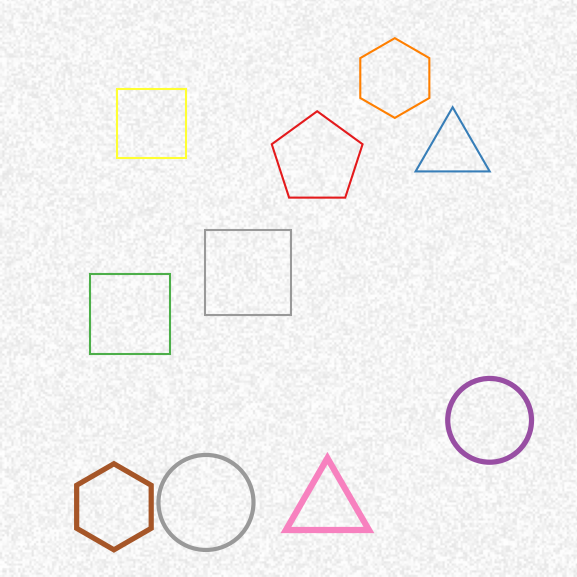[{"shape": "pentagon", "thickness": 1, "radius": 0.41, "center": [0.549, 0.724]}, {"shape": "triangle", "thickness": 1, "radius": 0.37, "center": [0.784, 0.739]}, {"shape": "square", "thickness": 1, "radius": 0.35, "center": [0.225, 0.456]}, {"shape": "circle", "thickness": 2.5, "radius": 0.36, "center": [0.848, 0.271]}, {"shape": "hexagon", "thickness": 1, "radius": 0.35, "center": [0.684, 0.864]}, {"shape": "square", "thickness": 1, "radius": 0.3, "center": [0.262, 0.785]}, {"shape": "hexagon", "thickness": 2.5, "radius": 0.37, "center": [0.197, 0.122]}, {"shape": "triangle", "thickness": 3, "radius": 0.41, "center": [0.567, 0.123]}, {"shape": "square", "thickness": 1, "radius": 0.37, "center": [0.43, 0.527]}, {"shape": "circle", "thickness": 2, "radius": 0.41, "center": [0.357, 0.129]}]